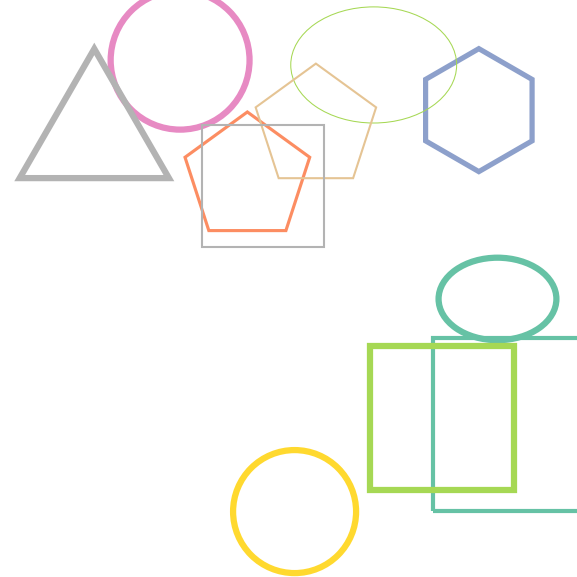[{"shape": "square", "thickness": 2, "radius": 0.75, "center": [0.9, 0.265]}, {"shape": "oval", "thickness": 3, "radius": 0.51, "center": [0.861, 0.481]}, {"shape": "pentagon", "thickness": 1.5, "radius": 0.57, "center": [0.428, 0.692]}, {"shape": "hexagon", "thickness": 2.5, "radius": 0.53, "center": [0.829, 0.808]}, {"shape": "circle", "thickness": 3, "radius": 0.6, "center": [0.312, 0.895]}, {"shape": "oval", "thickness": 0.5, "radius": 0.72, "center": [0.647, 0.887]}, {"shape": "square", "thickness": 3, "radius": 0.62, "center": [0.766, 0.276]}, {"shape": "circle", "thickness": 3, "radius": 0.53, "center": [0.51, 0.113]}, {"shape": "pentagon", "thickness": 1, "radius": 0.55, "center": [0.547, 0.779]}, {"shape": "triangle", "thickness": 3, "radius": 0.75, "center": [0.163, 0.765]}, {"shape": "square", "thickness": 1, "radius": 0.53, "center": [0.455, 0.678]}]